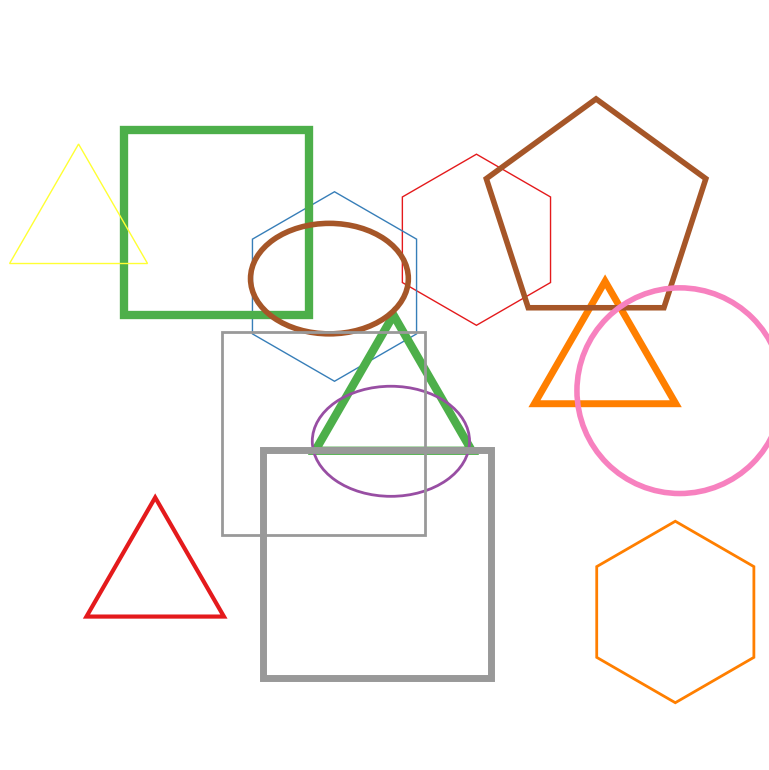[{"shape": "triangle", "thickness": 1.5, "radius": 0.52, "center": [0.202, 0.251]}, {"shape": "hexagon", "thickness": 0.5, "radius": 0.56, "center": [0.619, 0.689]}, {"shape": "hexagon", "thickness": 0.5, "radius": 0.62, "center": [0.434, 0.628]}, {"shape": "square", "thickness": 3, "radius": 0.6, "center": [0.281, 0.712]}, {"shape": "triangle", "thickness": 3, "radius": 0.59, "center": [0.511, 0.473]}, {"shape": "oval", "thickness": 1, "radius": 0.51, "center": [0.508, 0.427]}, {"shape": "triangle", "thickness": 2.5, "radius": 0.53, "center": [0.786, 0.529]}, {"shape": "hexagon", "thickness": 1, "radius": 0.59, "center": [0.877, 0.205]}, {"shape": "triangle", "thickness": 0.5, "radius": 0.52, "center": [0.102, 0.709]}, {"shape": "oval", "thickness": 2, "radius": 0.51, "center": [0.428, 0.638]}, {"shape": "pentagon", "thickness": 2, "radius": 0.75, "center": [0.774, 0.722]}, {"shape": "circle", "thickness": 2, "radius": 0.67, "center": [0.883, 0.493]}, {"shape": "square", "thickness": 2.5, "radius": 0.74, "center": [0.489, 0.267]}, {"shape": "square", "thickness": 1, "radius": 0.66, "center": [0.42, 0.437]}]